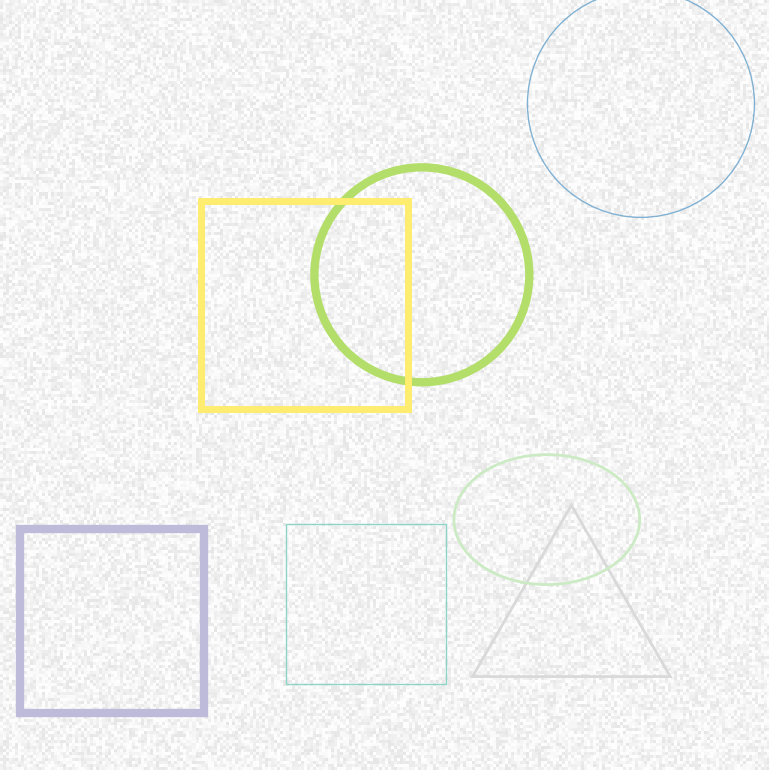[{"shape": "square", "thickness": 0.5, "radius": 0.52, "center": [0.475, 0.215]}, {"shape": "square", "thickness": 3, "radius": 0.6, "center": [0.145, 0.193]}, {"shape": "circle", "thickness": 0.5, "radius": 0.74, "center": [0.832, 0.865]}, {"shape": "circle", "thickness": 3, "radius": 0.7, "center": [0.548, 0.643]}, {"shape": "triangle", "thickness": 1, "radius": 0.74, "center": [0.742, 0.196]}, {"shape": "oval", "thickness": 1, "radius": 0.6, "center": [0.71, 0.325]}, {"shape": "square", "thickness": 2.5, "radius": 0.67, "center": [0.395, 0.604]}]